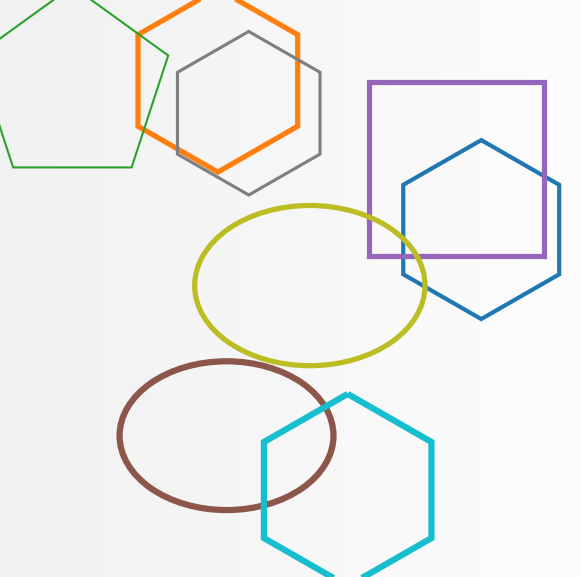[{"shape": "hexagon", "thickness": 2, "radius": 0.77, "center": [0.828, 0.602]}, {"shape": "hexagon", "thickness": 2.5, "radius": 0.79, "center": [0.375, 0.86]}, {"shape": "pentagon", "thickness": 1, "radius": 0.87, "center": [0.124, 0.849]}, {"shape": "square", "thickness": 2.5, "radius": 0.75, "center": [0.785, 0.706]}, {"shape": "oval", "thickness": 3, "radius": 0.92, "center": [0.39, 0.245]}, {"shape": "hexagon", "thickness": 1.5, "radius": 0.71, "center": [0.428, 0.803]}, {"shape": "oval", "thickness": 2.5, "radius": 0.99, "center": [0.533, 0.505]}, {"shape": "hexagon", "thickness": 3, "radius": 0.83, "center": [0.598, 0.151]}]